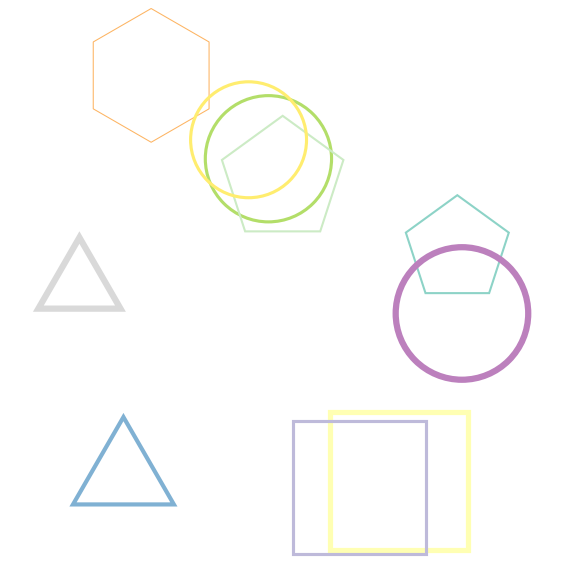[{"shape": "pentagon", "thickness": 1, "radius": 0.47, "center": [0.792, 0.567]}, {"shape": "square", "thickness": 2.5, "radius": 0.6, "center": [0.691, 0.166]}, {"shape": "square", "thickness": 1.5, "radius": 0.58, "center": [0.622, 0.155]}, {"shape": "triangle", "thickness": 2, "radius": 0.5, "center": [0.214, 0.176]}, {"shape": "hexagon", "thickness": 0.5, "radius": 0.58, "center": [0.262, 0.869]}, {"shape": "circle", "thickness": 1.5, "radius": 0.55, "center": [0.465, 0.724]}, {"shape": "triangle", "thickness": 3, "radius": 0.41, "center": [0.138, 0.506]}, {"shape": "circle", "thickness": 3, "radius": 0.57, "center": [0.8, 0.456]}, {"shape": "pentagon", "thickness": 1, "radius": 0.55, "center": [0.489, 0.688]}, {"shape": "circle", "thickness": 1.5, "radius": 0.5, "center": [0.43, 0.757]}]